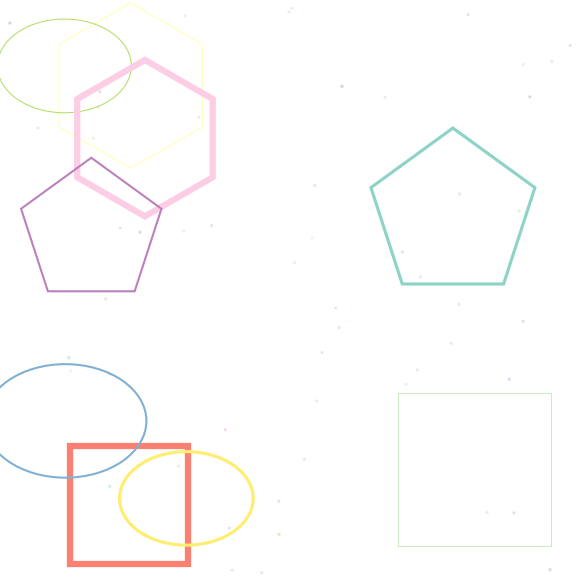[{"shape": "pentagon", "thickness": 1.5, "radius": 0.75, "center": [0.784, 0.628]}, {"shape": "hexagon", "thickness": 0.5, "radius": 0.72, "center": [0.226, 0.851]}, {"shape": "square", "thickness": 3, "radius": 0.51, "center": [0.224, 0.125]}, {"shape": "oval", "thickness": 1, "radius": 0.7, "center": [0.113, 0.27]}, {"shape": "oval", "thickness": 0.5, "radius": 0.58, "center": [0.112, 0.885]}, {"shape": "hexagon", "thickness": 3, "radius": 0.68, "center": [0.251, 0.76]}, {"shape": "pentagon", "thickness": 1, "radius": 0.64, "center": [0.158, 0.598]}, {"shape": "square", "thickness": 0.5, "radius": 0.66, "center": [0.821, 0.186]}, {"shape": "oval", "thickness": 1.5, "radius": 0.58, "center": [0.323, 0.136]}]